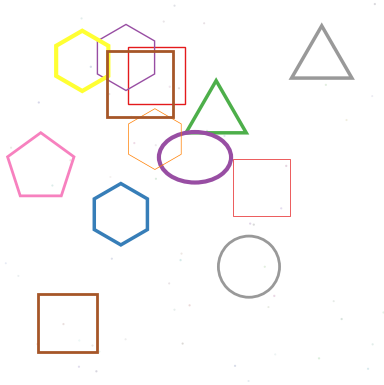[{"shape": "square", "thickness": 1, "radius": 0.37, "center": [0.408, 0.804]}, {"shape": "square", "thickness": 0.5, "radius": 0.37, "center": [0.679, 0.513]}, {"shape": "hexagon", "thickness": 2.5, "radius": 0.4, "center": [0.314, 0.444]}, {"shape": "triangle", "thickness": 2.5, "radius": 0.45, "center": [0.561, 0.7]}, {"shape": "oval", "thickness": 3, "radius": 0.47, "center": [0.506, 0.592]}, {"shape": "hexagon", "thickness": 1, "radius": 0.43, "center": [0.327, 0.851]}, {"shape": "hexagon", "thickness": 0.5, "radius": 0.39, "center": [0.402, 0.639]}, {"shape": "hexagon", "thickness": 3, "radius": 0.39, "center": [0.214, 0.842]}, {"shape": "square", "thickness": 2, "radius": 0.38, "center": [0.175, 0.161]}, {"shape": "square", "thickness": 2, "radius": 0.43, "center": [0.364, 0.783]}, {"shape": "pentagon", "thickness": 2, "radius": 0.45, "center": [0.106, 0.565]}, {"shape": "triangle", "thickness": 2.5, "radius": 0.45, "center": [0.836, 0.842]}, {"shape": "circle", "thickness": 2, "radius": 0.4, "center": [0.647, 0.307]}]